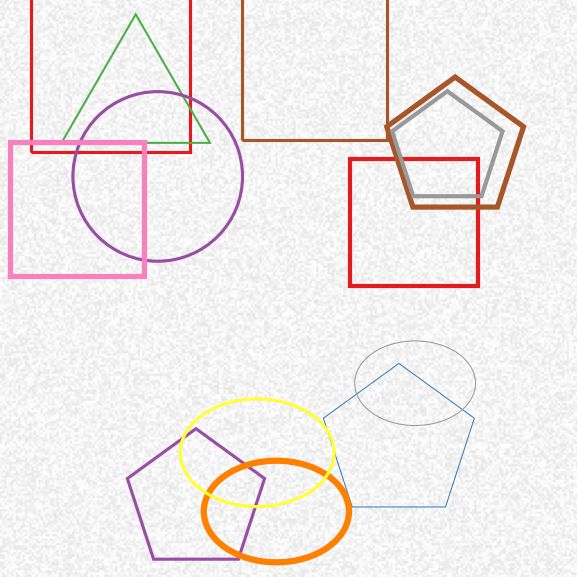[{"shape": "square", "thickness": 1.5, "radius": 0.69, "center": [0.192, 0.873]}, {"shape": "square", "thickness": 2, "radius": 0.55, "center": [0.717, 0.614]}, {"shape": "pentagon", "thickness": 0.5, "radius": 0.69, "center": [0.691, 0.232]}, {"shape": "triangle", "thickness": 1, "radius": 0.74, "center": [0.235, 0.826]}, {"shape": "pentagon", "thickness": 1.5, "radius": 0.62, "center": [0.339, 0.132]}, {"shape": "circle", "thickness": 1.5, "radius": 0.73, "center": [0.273, 0.694]}, {"shape": "oval", "thickness": 3, "radius": 0.63, "center": [0.479, 0.113]}, {"shape": "oval", "thickness": 1.5, "radius": 0.67, "center": [0.445, 0.215]}, {"shape": "pentagon", "thickness": 2.5, "radius": 0.62, "center": [0.788, 0.741]}, {"shape": "square", "thickness": 1.5, "radius": 0.63, "center": [0.544, 0.882]}, {"shape": "square", "thickness": 2.5, "radius": 0.58, "center": [0.134, 0.637]}, {"shape": "oval", "thickness": 0.5, "radius": 0.52, "center": [0.719, 0.336]}, {"shape": "pentagon", "thickness": 2, "radius": 0.5, "center": [0.775, 0.741]}]